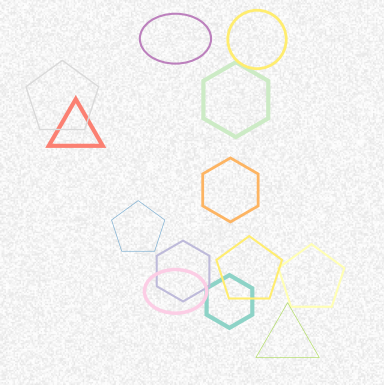[{"shape": "hexagon", "thickness": 3, "radius": 0.34, "center": [0.596, 0.217]}, {"shape": "pentagon", "thickness": 1.5, "radius": 0.45, "center": [0.809, 0.276]}, {"shape": "hexagon", "thickness": 1.5, "radius": 0.39, "center": [0.475, 0.296]}, {"shape": "triangle", "thickness": 3, "radius": 0.4, "center": [0.197, 0.662]}, {"shape": "pentagon", "thickness": 0.5, "radius": 0.36, "center": [0.359, 0.406]}, {"shape": "hexagon", "thickness": 2, "radius": 0.42, "center": [0.599, 0.507]}, {"shape": "triangle", "thickness": 0.5, "radius": 0.48, "center": [0.747, 0.119]}, {"shape": "oval", "thickness": 2.5, "radius": 0.4, "center": [0.456, 0.243]}, {"shape": "pentagon", "thickness": 1, "radius": 0.5, "center": [0.162, 0.744]}, {"shape": "oval", "thickness": 1.5, "radius": 0.46, "center": [0.456, 0.9]}, {"shape": "hexagon", "thickness": 3, "radius": 0.49, "center": [0.613, 0.741]}, {"shape": "circle", "thickness": 2, "radius": 0.38, "center": [0.668, 0.898]}, {"shape": "pentagon", "thickness": 1.5, "radius": 0.45, "center": [0.647, 0.297]}]